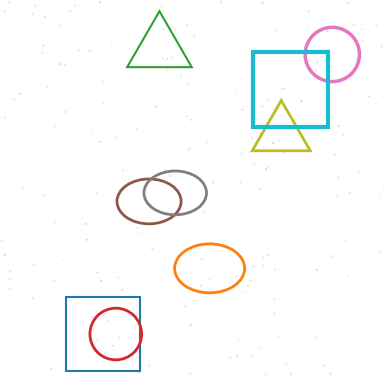[{"shape": "square", "thickness": 1.5, "radius": 0.48, "center": [0.267, 0.132]}, {"shape": "oval", "thickness": 2, "radius": 0.45, "center": [0.545, 0.303]}, {"shape": "triangle", "thickness": 1.5, "radius": 0.48, "center": [0.414, 0.874]}, {"shape": "circle", "thickness": 2, "radius": 0.34, "center": [0.301, 0.132]}, {"shape": "oval", "thickness": 2, "radius": 0.42, "center": [0.387, 0.477]}, {"shape": "circle", "thickness": 2.5, "radius": 0.35, "center": [0.863, 0.859]}, {"shape": "oval", "thickness": 2, "radius": 0.41, "center": [0.455, 0.499]}, {"shape": "triangle", "thickness": 2, "radius": 0.44, "center": [0.731, 0.652]}, {"shape": "square", "thickness": 3, "radius": 0.49, "center": [0.754, 0.768]}]